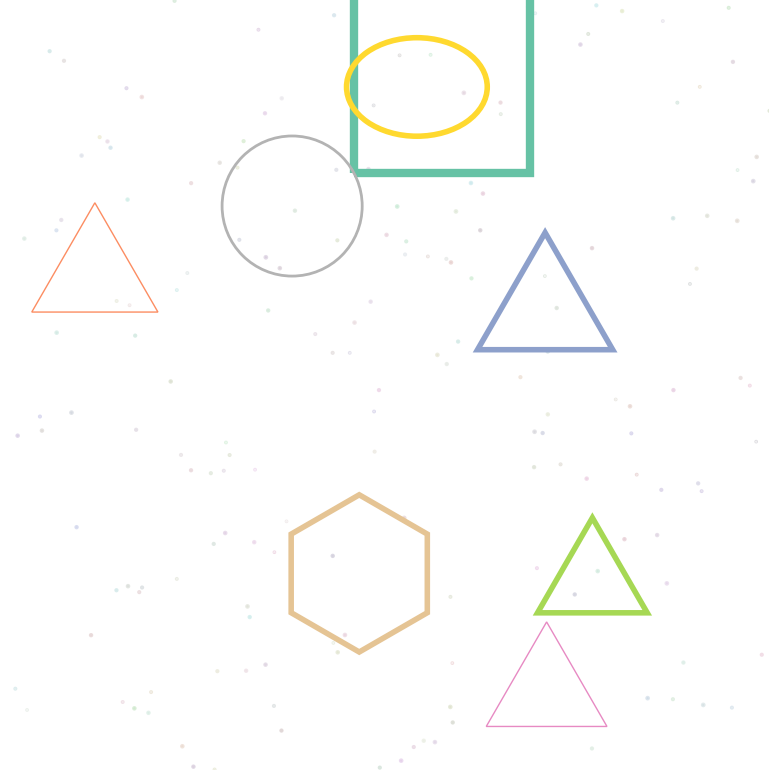[{"shape": "square", "thickness": 3, "radius": 0.57, "center": [0.574, 0.889]}, {"shape": "triangle", "thickness": 0.5, "radius": 0.47, "center": [0.123, 0.642]}, {"shape": "triangle", "thickness": 2, "radius": 0.51, "center": [0.708, 0.597]}, {"shape": "triangle", "thickness": 0.5, "radius": 0.45, "center": [0.71, 0.102]}, {"shape": "triangle", "thickness": 2, "radius": 0.41, "center": [0.769, 0.245]}, {"shape": "oval", "thickness": 2, "radius": 0.46, "center": [0.541, 0.887]}, {"shape": "hexagon", "thickness": 2, "radius": 0.51, "center": [0.467, 0.255]}, {"shape": "circle", "thickness": 1, "radius": 0.45, "center": [0.379, 0.732]}]